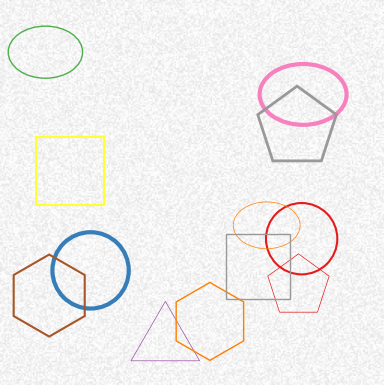[{"shape": "pentagon", "thickness": 0.5, "radius": 0.42, "center": [0.775, 0.257]}, {"shape": "circle", "thickness": 1.5, "radius": 0.46, "center": [0.783, 0.38]}, {"shape": "circle", "thickness": 3, "radius": 0.5, "center": [0.235, 0.298]}, {"shape": "oval", "thickness": 1, "radius": 0.48, "center": [0.118, 0.864]}, {"shape": "triangle", "thickness": 0.5, "radius": 0.51, "center": [0.429, 0.114]}, {"shape": "hexagon", "thickness": 1, "radius": 0.51, "center": [0.545, 0.165]}, {"shape": "oval", "thickness": 0.5, "radius": 0.43, "center": [0.693, 0.415]}, {"shape": "square", "thickness": 1.5, "radius": 0.44, "center": [0.181, 0.555]}, {"shape": "hexagon", "thickness": 1.5, "radius": 0.53, "center": [0.128, 0.232]}, {"shape": "oval", "thickness": 3, "radius": 0.56, "center": [0.787, 0.755]}, {"shape": "square", "thickness": 1, "radius": 0.42, "center": [0.67, 0.308]}, {"shape": "pentagon", "thickness": 2, "radius": 0.54, "center": [0.772, 0.669]}]